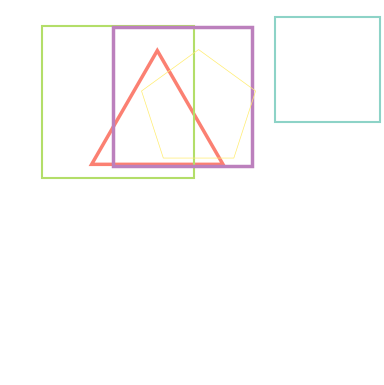[{"shape": "square", "thickness": 1.5, "radius": 0.68, "center": [0.849, 0.82]}, {"shape": "triangle", "thickness": 2.5, "radius": 0.98, "center": [0.409, 0.672]}, {"shape": "square", "thickness": 1.5, "radius": 0.99, "center": [0.307, 0.735]}, {"shape": "square", "thickness": 2.5, "radius": 0.9, "center": [0.474, 0.749]}, {"shape": "pentagon", "thickness": 0.5, "radius": 0.78, "center": [0.516, 0.715]}]